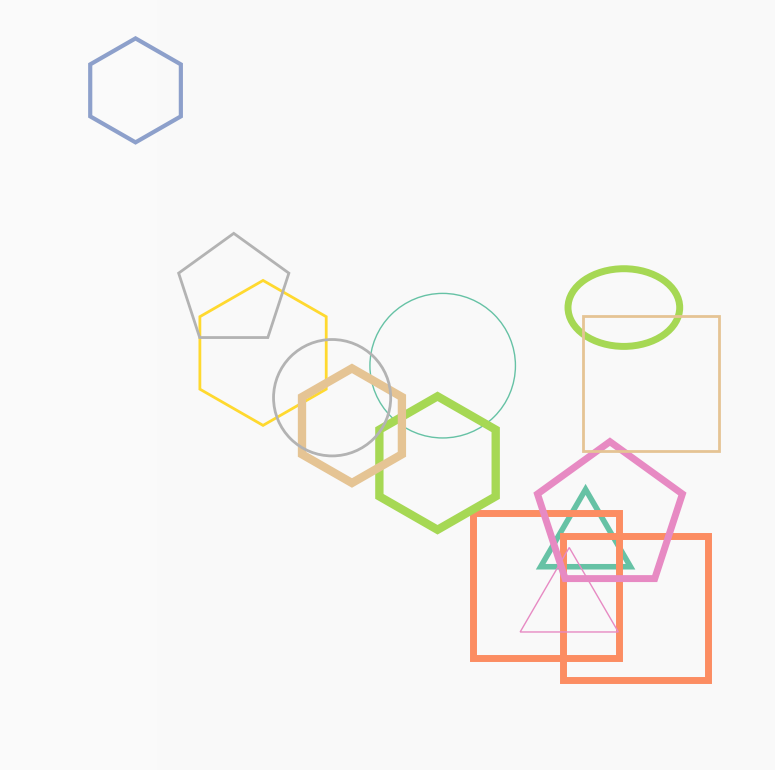[{"shape": "circle", "thickness": 0.5, "radius": 0.47, "center": [0.571, 0.525]}, {"shape": "triangle", "thickness": 2, "radius": 0.33, "center": [0.756, 0.297]}, {"shape": "square", "thickness": 2.5, "radius": 0.47, "center": [0.705, 0.24]}, {"shape": "square", "thickness": 2.5, "radius": 0.47, "center": [0.82, 0.21]}, {"shape": "hexagon", "thickness": 1.5, "radius": 0.34, "center": [0.175, 0.883]}, {"shape": "pentagon", "thickness": 2.5, "radius": 0.49, "center": [0.787, 0.328]}, {"shape": "triangle", "thickness": 0.5, "radius": 0.37, "center": [0.734, 0.216]}, {"shape": "hexagon", "thickness": 3, "radius": 0.43, "center": [0.565, 0.399]}, {"shape": "oval", "thickness": 2.5, "radius": 0.36, "center": [0.805, 0.601]}, {"shape": "hexagon", "thickness": 1, "radius": 0.47, "center": [0.339, 0.542]}, {"shape": "square", "thickness": 1, "radius": 0.44, "center": [0.84, 0.502]}, {"shape": "hexagon", "thickness": 3, "radius": 0.37, "center": [0.454, 0.447]}, {"shape": "circle", "thickness": 1, "radius": 0.38, "center": [0.429, 0.483]}, {"shape": "pentagon", "thickness": 1, "radius": 0.37, "center": [0.302, 0.622]}]